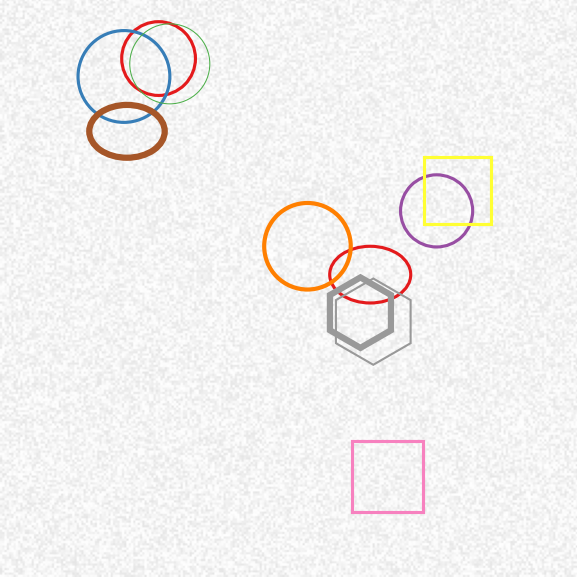[{"shape": "circle", "thickness": 1.5, "radius": 0.32, "center": [0.275, 0.898]}, {"shape": "oval", "thickness": 1.5, "radius": 0.35, "center": [0.641, 0.524]}, {"shape": "circle", "thickness": 1.5, "radius": 0.4, "center": [0.215, 0.867]}, {"shape": "circle", "thickness": 0.5, "radius": 0.35, "center": [0.294, 0.889]}, {"shape": "circle", "thickness": 1.5, "radius": 0.31, "center": [0.756, 0.634]}, {"shape": "circle", "thickness": 2, "radius": 0.37, "center": [0.532, 0.573]}, {"shape": "square", "thickness": 1.5, "radius": 0.29, "center": [0.793, 0.67]}, {"shape": "oval", "thickness": 3, "radius": 0.33, "center": [0.22, 0.772]}, {"shape": "square", "thickness": 1.5, "radius": 0.31, "center": [0.672, 0.173]}, {"shape": "hexagon", "thickness": 1, "radius": 0.37, "center": [0.646, 0.442]}, {"shape": "hexagon", "thickness": 3, "radius": 0.31, "center": [0.624, 0.458]}]